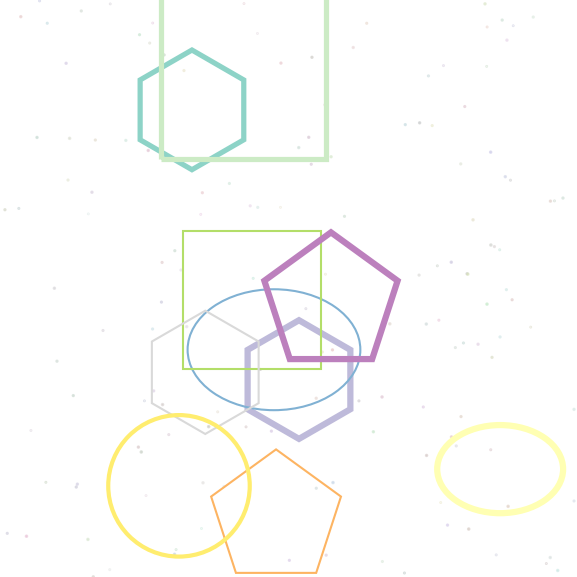[{"shape": "hexagon", "thickness": 2.5, "radius": 0.52, "center": [0.332, 0.809]}, {"shape": "oval", "thickness": 3, "radius": 0.54, "center": [0.866, 0.187]}, {"shape": "hexagon", "thickness": 3, "radius": 0.51, "center": [0.518, 0.342]}, {"shape": "oval", "thickness": 1, "radius": 0.75, "center": [0.474, 0.394]}, {"shape": "pentagon", "thickness": 1, "radius": 0.59, "center": [0.478, 0.103]}, {"shape": "square", "thickness": 1, "radius": 0.6, "center": [0.437, 0.48]}, {"shape": "hexagon", "thickness": 1, "radius": 0.53, "center": [0.355, 0.354]}, {"shape": "pentagon", "thickness": 3, "radius": 0.61, "center": [0.573, 0.475]}, {"shape": "square", "thickness": 2.5, "radius": 0.71, "center": [0.422, 0.867]}, {"shape": "circle", "thickness": 2, "radius": 0.61, "center": [0.31, 0.158]}]